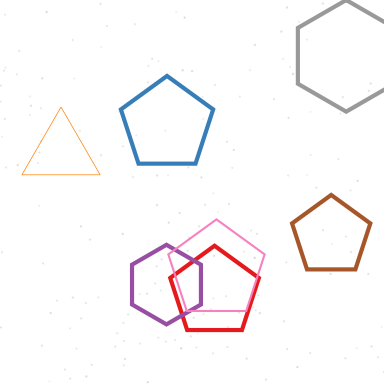[{"shape": "pentagon", "thickness": 3, "radius": 0.61, "center": [0.557, 0.241]}, {"shape": "pentagon", "thickness": 3, "radius": 0.63, "center": [0.434, 0.677]}, {"shape": "hexagon", "thickness": 3, "radius": 0.52, "center": [0.432, 0.261]}, {"shape": "triangle", "thickness": 0.5, "radius": 0.59, "center": [0.159, 0.605]}, {"shape": "pentagon", "thickness": 3, "radius": 0.53, "center": [0.86, 0.387]}, {"shape": "pentagon", "thickness": 1.5, "radius": 0.66, "center": [0.562, 0.299]}, {"shape": "hexagon", "thickness": 3, "radius": 0.72, "center": [0.899, 0.855]}]